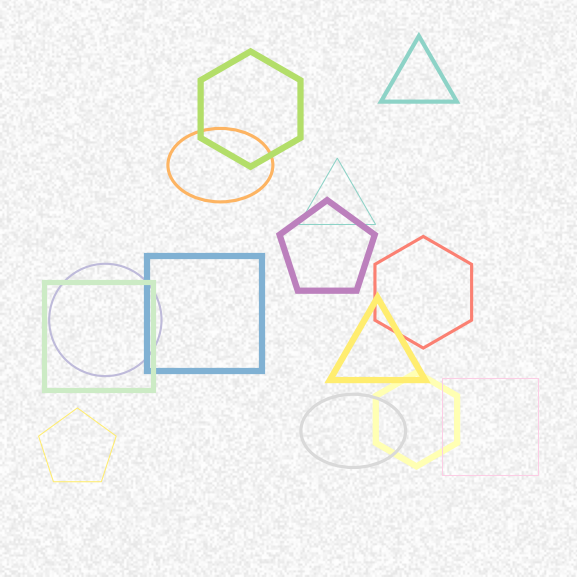[{"shape": "triangle", "thickness": 0.5, "radius": 0.38, "center": [0.584, 0.649]}, {"shape": "triangle", "thickness": 2, "radius": 0.38, "center": [0.725, 0.861]}, {"shape": "hexagon", "thickness": 3, "radius": 0.41, "center": [0.721, 0.273]}, {"shape": "circle", "thickness": 1, "radius": 0.49, "center": [0.182, 0.445]}, {"shape": "hexagon", "thickness": 1.5, "radius": 0.48, "center": [0.733, 0.493]}, {"shape": "square", "thickness": 3, "radius": 0.5, "center": [0.354, 0.457]}, {"shape": "oval", "thickness": 1.5, "radius": 0.45, "center": [0.382, 0.713]}, {"shape": "hexagon", "thickness": 3, "radius": 0.5, "center": [0.434, 0.81]}, {"shape": "square", "thickness": 0.5, "radius": 0.42, "center": [0.849, 0.261]}, {"shape": "oval", "thickness": 1.5, "radius": 0.45, "center": [0.612, 0.253]}, {"shape": "pentagon", "thickness": 3, "radius": 0.43, "center": [0.567, 0.566]}, {"shape": "square", "thickness": 2.5, "radius": 0.47, "center": [0.17, 0.418]}, {"shape": "triangle", "thickness": 3, "radius": 0.48, "center": [0.654, 0.389]}, {"shape": "pentagon", "thickness": 0.5, "radius": 0.35, "center": [0.134, 0.222]}]